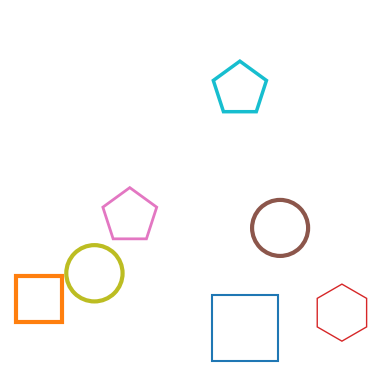[{"shape": "square", "thickness": 1.5, "radius": 0.43, "center": [0.636, 0.149]}, {"shape": "square", "thickness": 3, "radius": 0.3, "center": [0.101, 0.223]}, {"shape": "hexagon", "thickness": 1, "radius": 0.37, "center": [0.888, 0.188]}, {"shape": "circle", "thickness": 3, "radius": 0.36, "center": [0.728, 0.408]}, {"shape": "pentagon", "thickness": 2, "radius": 0.37, "center": [0.337, 0.439]}, {"shape": "circle", "thickness": 3, "radius": 0.37, "center": [0.245, 0.29]}, {"shape": "pentagon", "thickness": 2.5, "radius": 0.36, "center": [0.623, 0.769]}]